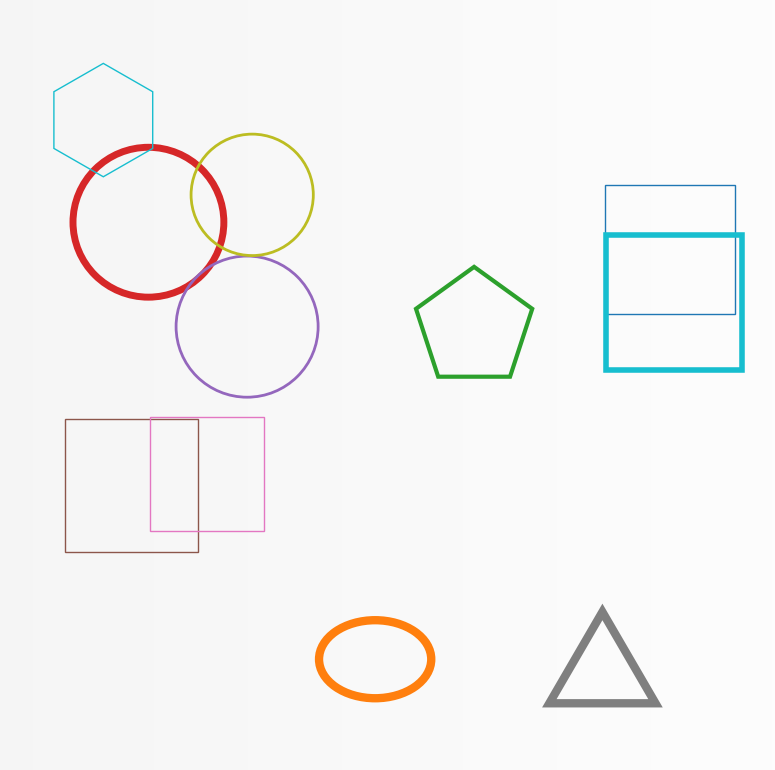[{"shape": "square", "thickness": 0.5, "radius": 0.42, "center": [0.865, 0.676]}, {"shape": "oval", "thickness": 3, "radius": 0.36, "center": [0.484, 0.144]}, {"shape": "pentagon", "thickness": 1.5, "radius": 0.39, "center": [0.612, 0.575]}, {"shape": "circle", "thickness": 2.5, "radius": 0.49, "center": [0.192, 0.711]}, {"shape": "circle", "thickness": 1, "radius": 0.46, "center": [0.319, 0.576]}, {"shape": "square", "thickness": 0.5, "radius": 0.43, "center": [0.17, 0.37]}, {"shape": "square", "thickness": 0.5, "radius": 0.37, "center": [0.267, 0.384]}, {"shape": "triangle", "thickness": 3, "radius": 0.4, "center": [0.777, 0.126]}, {"shape": "circle", "thickness": 1, "radius": 0.39, "center": [0.325, 0.747]}, {"shape": "hexagon", "thickness": 0.5, "radius": 0.37, "center": [0.133, 0.844]}, {"shape": "square", "thickness": 2, "radius": 0.44, "center": [0.87, 0.607]}]